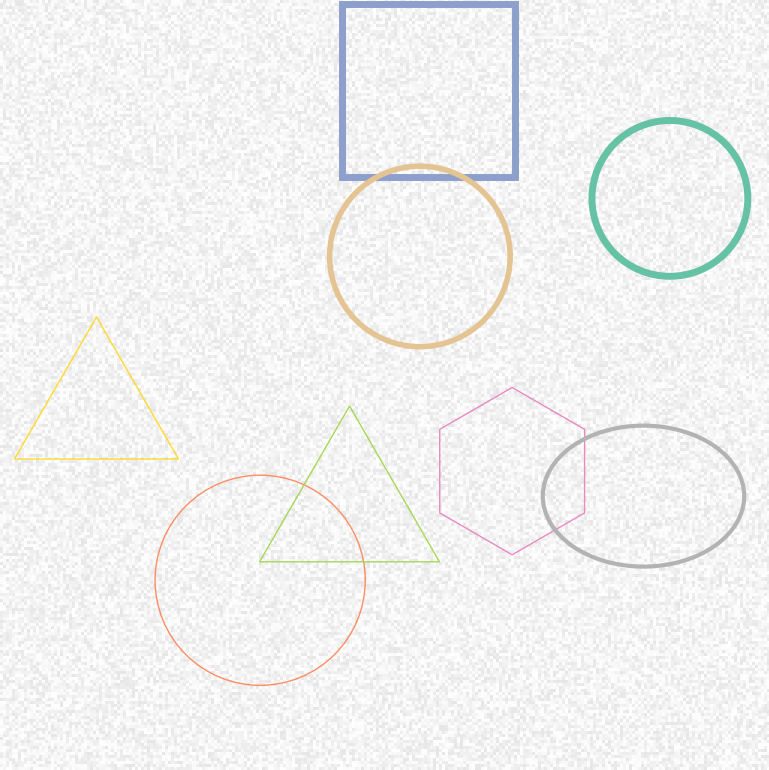[{"shape": "circle", "thickness": 2.5, "radius": 0.51, "center": [0.87, 0.742]}, {"shape": "circle", "thickness": 0.5, "radius": 0.68, "center": [0.338, 0.246]}, {"shape": "square", "thickness": 2.5, "radius": 0.56, "center": [0.557, 0.882]}, {"shape": "hexagon", "thickness": 0.5, "radius": 0.54, "center": [0.665, 0.388]}, {"shape": "triangle", "thickness": 0.5, "radius": 0.67, "center": [0.454, 0.338]}, {"shape": "triangle", "thickness": 0.5, "radius": 0.61, "center": [0.125, 0.465]}, {"shape": "circle", "thickness": 2, "radius": 0.59, "center": [0.545, 0.667]}, {"shape": "oval", "thickness": 1.5, "radius": 0.65, "center": [0.836, 0.356]}]